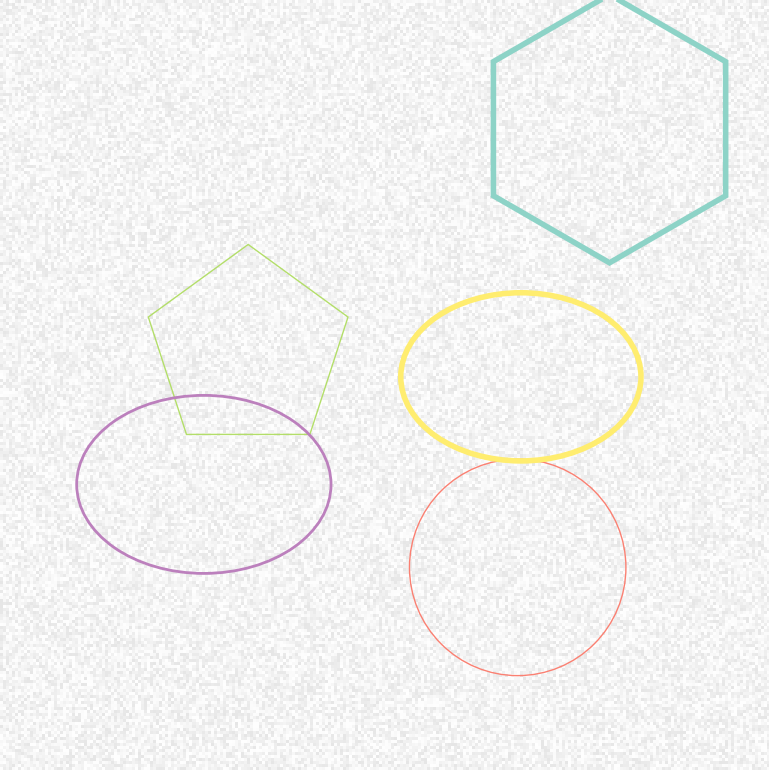[{"shape": "hexagon", "thickness": 2, "radius": 0.87, "center": [0.792, 0.833]}, {"shape": "circle", "thickness": 0.5, "radius": 0.7, "center": [0.672, 0.263]}, {"shape": "pentagon", "thickness": 0.5, "radius": 0.68, "center": [0.322, 0.546]}, {"shape": "oval", "thickness": 1, "radius": 0.83, "center": [0.265, 0.371]}, {"shape": "oval", "thickness": 2, "radius": 0.78, "center": [0.676, 0.511]}]